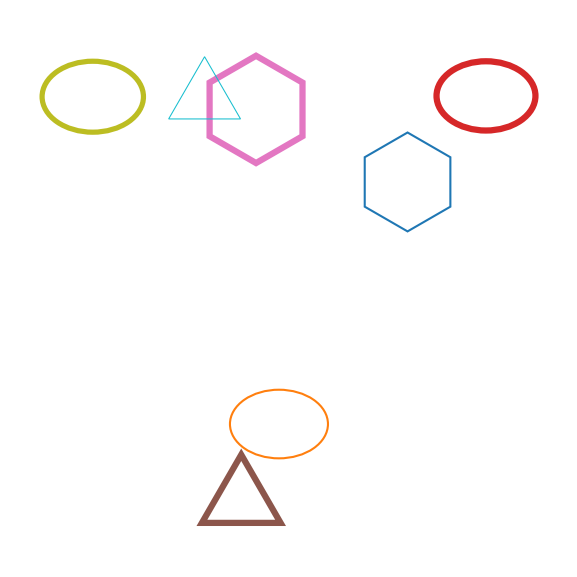[{"shape": "hexagon", "thickness": 1, "radius": 0.43, "center": [0.706, 0.684]}, {"shape": "oval", "thickness": 1, "radius": 0.42, "center": [0.483, 0.265]}, {"shape": "oval", "thickness": 3, "radius": 0.43, "center": [0.842, 0.833]}, {"shape": "triangle", "thickness": 3, "radius": 0.39, "center": [0.418, 0.133]}, {"shape": "hexagon", "thickness": 3, "radius": 0.46, "center": [0.443, 0.81]}, {"shape": "oval", "thickness": 2.5, "radius": 0.44, "center": [0.161, 0.832]}, {"shape": "triangle", "thickness": 0.5, "radius": 0.36, "center": [0.354, 0.829]}]